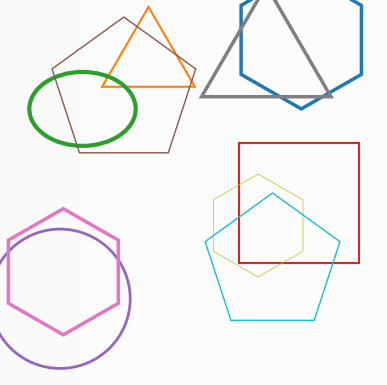[{"shape": "hexagon", "thickness": 2.5, "radius": 0.9, "center": [0.777, 0.896]}, {"shape": "triangle", "thickness": 1.5, "radius": 0.69, "center": [0.383, 0.844]}, {"shape": "oval", "thickness": 3, "radius": 0.69, "center": [0.213, 0.717]}, {"shape": "square", "thickness": 1.5, "radius": 0.78, "center": [0.772, 0.472]}, {"shape": "circle", "thickness": 2, "radius": 0.9, "center": [0.155, 0.224]}, {"shape": "pentagon", "thickness": 1, "radius": 0.97, "center": [0.32, 0.761]}, {"shape": "hexagon", "thickness": 2.5, "radius": 0.82, "center": [0.163, 0.294]}, {"shape": "triangle", "thickness": 2.5, "radius": 0.96, "center": [0.687, 0.845]}, {"shape": "hexagon", "thickness": 0.5, "radius": 0.67, "center": [0.666, 0.414]}, {"shape": "pentagon", "thickness": 1, "radius": 0.91, "center": [0.703, 0.316]}]